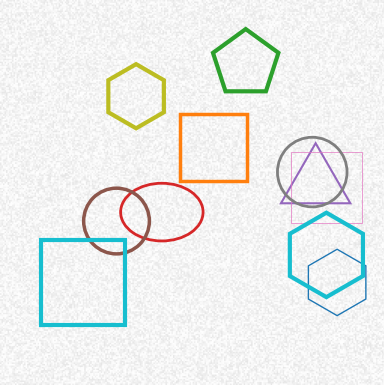[{"shape": "hexagon", "thickness": 1, "radius": 0.43, "center": [0.876, 0.266]}, {"shape": "square", "thickness": 2.5, "radius": 0.44, "center": [0.554, 0.618]}, {"shape": "pentagon", "thickness": 3, "radius": 0.45, "center": [0.638, 0.835]}, {"shape": "oval", "thickness": 2, "radius": 0.54, "center": [0.42, 0.449]}, {"shape": "triangle", "thickness": 1.5, "radius": 0.52, "center": [0.82, 0.524]}, {"shape": "circle", "thickness": 2.5, "radius": 0.43, "center": [0.303, 0.426]}, {"shape": "square", "thickness": 0.5, "radius": 0.46, "center": [0.849, 0.514]}, {"shape": "circle", "thickness": 2, "radius": 0.45, "center": [0.811, 0.553]}, {"shape": "hexagon", "thickness": 3, "radius": 0.42, "center": [0.354, 0.75]}, {"shape": "hexagon", "thickness": 3, "radius": 0.55, "center": [0.848, 0.338]}, {"shape": "square", "thickness": 3, "radius": 0.55, "center": [0.216, 0.266]}]